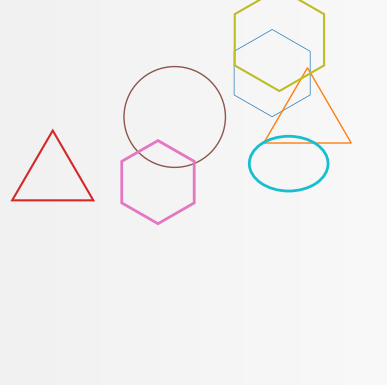[{"shape": "hexagon", "thickness": 0.5, "radius": 0.57, "center": [0.702, 0.81]}, {"shape": "triangle", "thickness": 1, "radius": 0.65, "center": [0.794, 0.694]}, {"shape": "triangle", "thickness": 1.5, "radius": 0.6, "center": [0.136, 0.54]}, {"shape": "circle", "thickness": 1, "radius": 0.65, "center": [0.451, 0.696]}, {"shape": "hexagon", "thickness": 2, "radius": 0.54, "center": [0.408, 0.527]}, {"shape": "hexagon", "thickness": 1.5, "radius": 0.67, "center": [0.721, 0.897]}, {"shape": "oval", "thickness": 2, "radius": 0.51, "center": [0.745, 0.575]}]